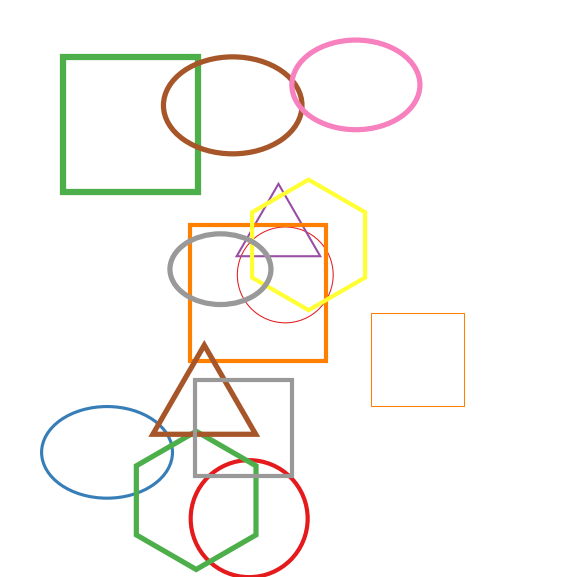[{"shape": "circle", "thickness": 2, "radius": 0.51, "center": [0.431, 0.101]}, {"shape": "circle", "thickness": 0.5, "radius": 0.41, "center": [0.494, 0.523]}, {"shape": "oval", "thickness": 1.5, "radius": 0.57, "center": [0.185, 0.216]}, {"shape": "hexagon", "thickness": 2.5, "radius": 0.6, "center": [0.34, 0.133]}, {"shape": "square", "thickness": 3, "radius": 0.58, "center": [0.226, 0.783]}, {"shape": "triangle", "thickness": 1, "radius": 0.42, "center": [0.482, 0.597]}, {"shape": "square", "thickness": 2, "radius": 0.59, "center": [0.447, 0.492]}, {"shape": "square", "thickness": 0.5, "radius": 0.4, "center": [0.723, 0.377]}, {"shape": "hexagon", "thickness": 2, "radius": 0.56, "center": [0.534, 0.575]}, {"shape": "oval", "thickness": 2.5, "radius": 0.6, "center": [0.403, 0.817]}, {"shape": "triangle", "thickness": 2.5, "radius": 0.51, "center": [0.354, 0.299]}, {"shape": "oval", "thickness": 2.5, "radius": 0.55, "center": [0.616, 0.852]}, {"shape": "oval", "thickness": 2.5, "radius": 0.44, "center": [0.382, 0.533]}, {"shape": "square", "thickness": 2, "radius": 0.42, "center": [0.422, 0.258]}]